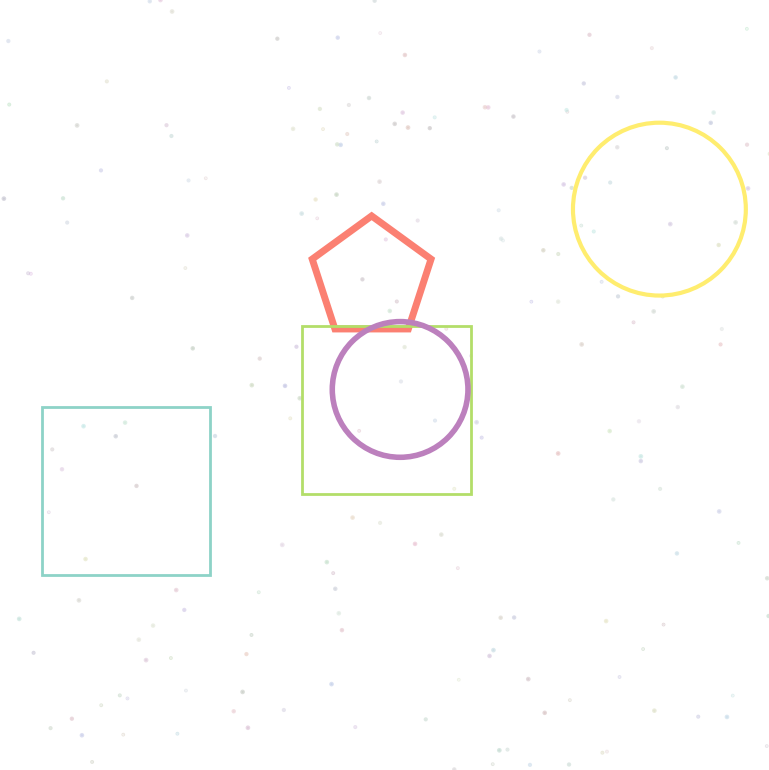[{"shape": "square", "thickness": 1, "radius": 0.54, "center": [0.164, 0.363]}, {"shape": "pentagon", "thickness": 2.5, "radius": 0.41, "center": [0.483, 0.638]}, {"shape": "square", "thickness": 1, "radius": 0.55, "center": [0.502, 0.467]}, {"shape": "circle", "thickness": 2, "radius": 0.44, "center": [0.52, 0.494]}, {"shape": "circle", "thickness": 1.5, "radius": 0.56, "center": [0.856, 0.728]}]